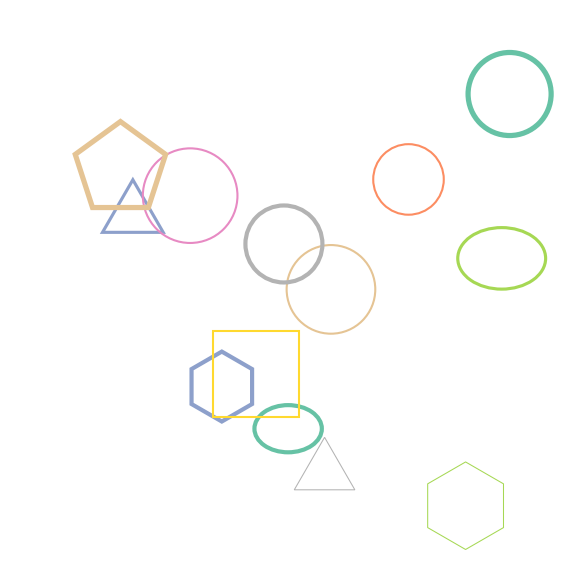[{"shape": "oval", "thickness": 2, "radius": 0.29, "center": [0.499, 0.257]}, {"shape": "circle", "thickness": 2.5, "radius": 0.36, "center": [0.882, 0.836]}, {"shape": "circle", "thickness": 1, "radius": 0.31, "center": [0.707, 0.688]}, {"shape": "hexagon", "thickness": 2, "radius": 0.3, "center": [0.384, 0.33]}, {"shape": "triangle", "thickness": 1.5, "radius": 0.3, "center": [0.23, 0.627]}, {"shape": "circle", "thickness": 1, "radius": 0.41, "center": [0.329, 0.66]}, {"shape": "oval", "thickness": 1.5, "radius": 0.38, "center": [0.869, 0.552]}, {"shape": "hexagon", "thickness": 0.5, "radius": 0.38, "center": [0.806, 0.123]}, {"shape": "square", "thickness": 1, "radius": 0.37, "center": [0.443, 0.351]}, {"shape": "circle", "thickness": 1, "radius": 0.38, "center": [0.573, 0.498]}, {"shape": "pentagon", "thickness": 2.5, "radius": 0.41, "center": [0.209, 0.706]}, {"shape": "triangle", "thickness": 0.5, "radius": 0.3, "center": [0.562, 0.181]}, {"shape": "circle", "thickness": 2, "radius": 0.33, "center": [0.492, 0.577]}]